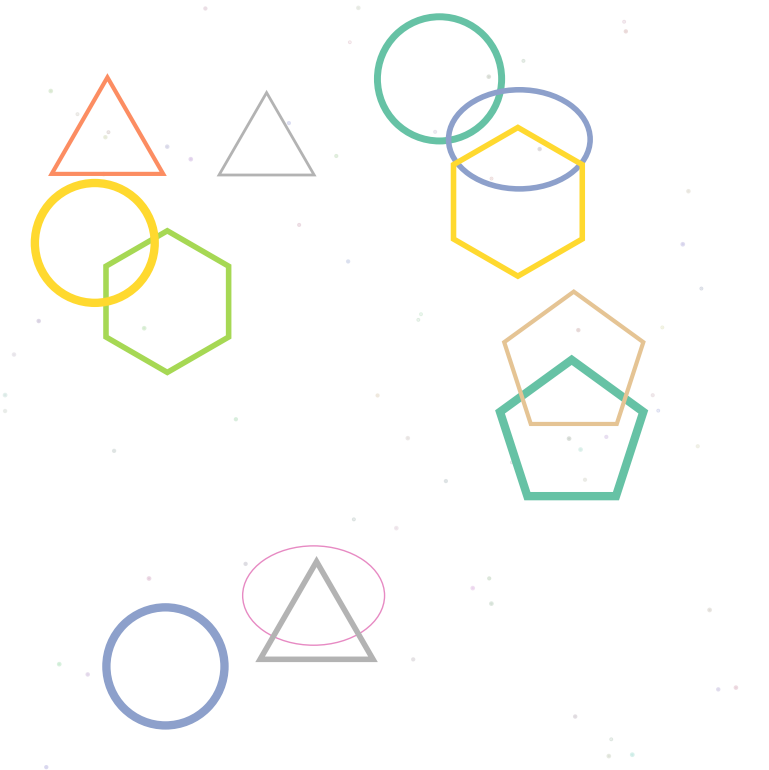[{"shape": "circle", "thickness": 2.5, "radius": 0.4, "center": [0.571, 0.898]}, {"shape": "pentagon", "thickness": 3, "radius": 0.49, "center": [0.742, 0.435]}, {"shape": "triangle", "thickness": 1.5, "radius": 0.42, "center": [0.14, 0.816]}, {"shape": "oval", "thickness": 2, "radius": 0.46, "center": [0.674, 0.819]}, {"shape": "circle", "thickness": 3, "radius": 0.38, "center": [0.215, 0.135]}, {"shape": "oval", "thickness": 0.5, "radius": 0.46, "center": [0.407, 0.227]}, {"shape": "hexagon", "thickness": 2, "radius": 0.46, "center": [0.217, 0.608]}, {"shape": "circle", "thickness": 3, "radius": 0.39, "center": [0.123, 0.685]}, {"shape": "hexagon", "thickness": 2, "radius": 0.48, "center": [0.673, 0.738]}, {"shape": "pentagon", "thickness": 1.5, "radius": 0.47, "center": [0.745, 0.526]}, {"shape": "triangle", "thickness": 2, "radius": 0.42, "center": [0.411, 0.186]}, {"shape": "triangle", "thickness": 1, "radius": 0.36, "center": [0.346, 0.808]}]